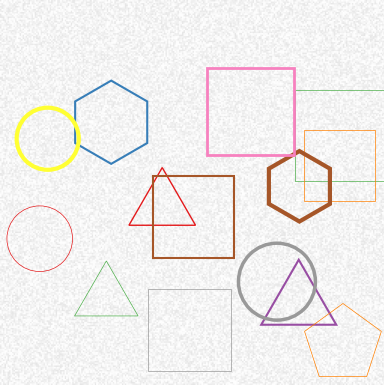[{"shape": "triangle", "thickness": 1, "radius": 0.5, "center": [0.421, 0.465]}, {"shape": "circle", "thickness": 0.5, "radius": 0.43, "center": [0.103, 0.38]}, {"shape": "hexagon", "thickness": 1.5, "radius": 0.54, "center": [0.289, 0.682]}, {"shape": "triangle", "thickness": 0.5, "radius": 0.48, "center": [0.276, 0.227]}, {"shape": "square", "thickness": 0.5, "radius": 0.59, "center": [0.884, 0.648]}, {"shape": "triangle", "thickness": 1.5, "radius": 0.56, "center": [0.776, 0.213]}, {"shape": "square", "thickness": 0.5, "radius": 0.46, "center": [0.883, 0.569]}, {"shape": "pentagon", "thickness": 0.5, "radius": 0.52, "center": [0.891, 0.107]}, {"shape": "circle", "thickness": 3, "radius": 0.4, "center": [0.124, 0.64]}, {"shape": "hexagon", "thickness": 3, "radius": 0.46, "center": [0.778, 0.516]}, {"shape": "square", "thickness": 1.5, "radius": 0.53, "center": [0.503, 0.436]}, {"shape": "square", "thickness": 2, "radius": 0.56, "center": [0.651, 0.711]}, {"shape": "square", "thickness": 0.5, "radius": 0.54, "center": [0.492, 0.143]}, {"shape": "circle", "thickness": 2.5, "radius": 0.5, "center": [0.719, 0.268]}]